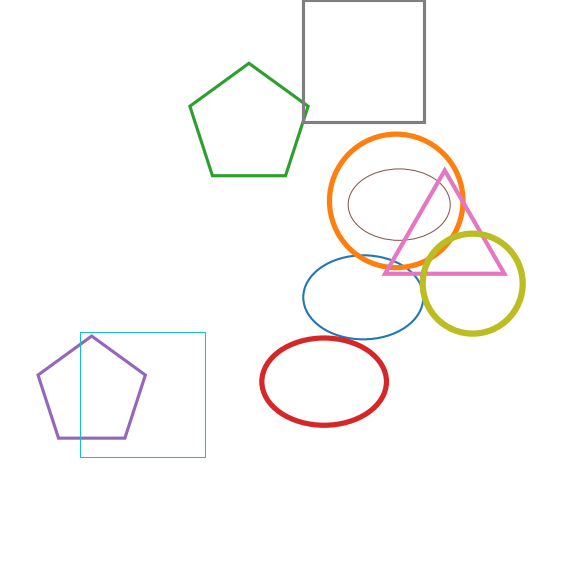[{"shape": "oval", "thickness": 1, "radius": 0.52, "center": [0.629, 0.484]}, {"shape": "circle", "thickness": 2.5, "radius": 0.58, "center": [0.686, 0.651]}, {"shape": "pentagon", "thickness": 1.5, "radius": 0.54, "center": [0.431, 0.782]}, {"shape": "oval", "thickness": 2.5, "radius": 0.54, "center": [0.561, 0.338]}, {"shape": "pentagon", "thickness": 1.5, "radius": 0.49, "center": [0.159, 0.319]}, {"shape": "oval", "thickness": 0.5, "radius": 0.44, "center": [0.691, 0.645]}, {"shape": "triangle", "thickness": 2, "radius": 0.6, "center": [0.77, 0.585]}, {"shape": "square", "thickness": 1.5, "radius": 0.53, "center": [0.629, 0.893]}, {"shape": "circle", "thickness": 3, "radius": 0.43, "center": [0.819, 0.508]}, {"shape": "square", "thickness": 0.5, "radius": 0.54, "center": [0.247, 0.316]}]